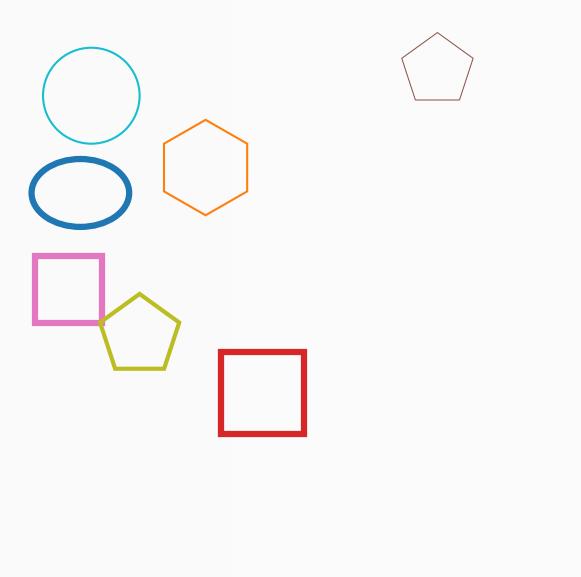[{"shape": "oval", "thickness": 3, "radius": 0.42, "center": [0.138, 0.665]}, {"shape": "hexagon", "thickness": 1, "radius": 0.41, "center": [0.354, 0.709]}, {"shape": "square", "thickness": 3, "radius": 0.36, "center": [0.451, 0.319]}, {"shape": "pentagon", "thickness": 0.5, "radius": 0.32, "center": [0.753, 0.878]}, {"shape": "square", "thickness": 3, "radius": 0.29, "center": [0.118, 0.497]}, {"shape": "pentagon", "thickness": 2, "radius": 0.36, "center": [0.24, 0.419]}, {"shape": "circle", "thickness": 1, "radius": 0.42, "center": [0.157, 0.833]}]